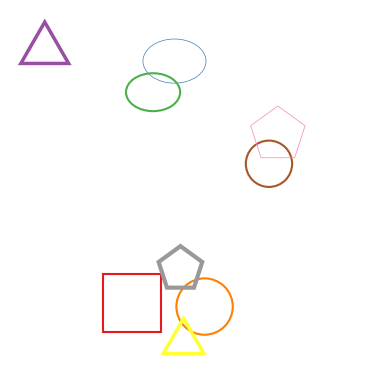[{"shape": "square", "thickness": 1.5, "radius": 0.37, "center": [0.343, 0.213]}, {"shape": "oval", "thickness": 0.5, "radius": 0.41, "center": [0.453, 0.841]}, {"shape": "oval", "thickness": 1.5, "radius": 0.35, "center": [0.398, 0.761]}, {"shape": "triangle", "thickness": 2.5, "radius": 0.36, "center": [0.116, 0.871]}, {"shape": "circle", "thickness": 1.5, "radius": 0.37, "center": [0.531, 0.204]}, {"shape": "triangle", "thickness": 2.5, "radius": 0.3, "center": [0.477, 0.112]}, {"shape": "circle", "thickness": 1.5, "radius": 0.3, "center": [0.699, 0.575]}, {"shape": "pentagon", "thickness": 0.5, "radius": 0.37, "center": [0.722, 0.65]}, {"shape": "pentagon", "thickness": 3, "radius": 0.3, "center": [0.469, 0.301]}]